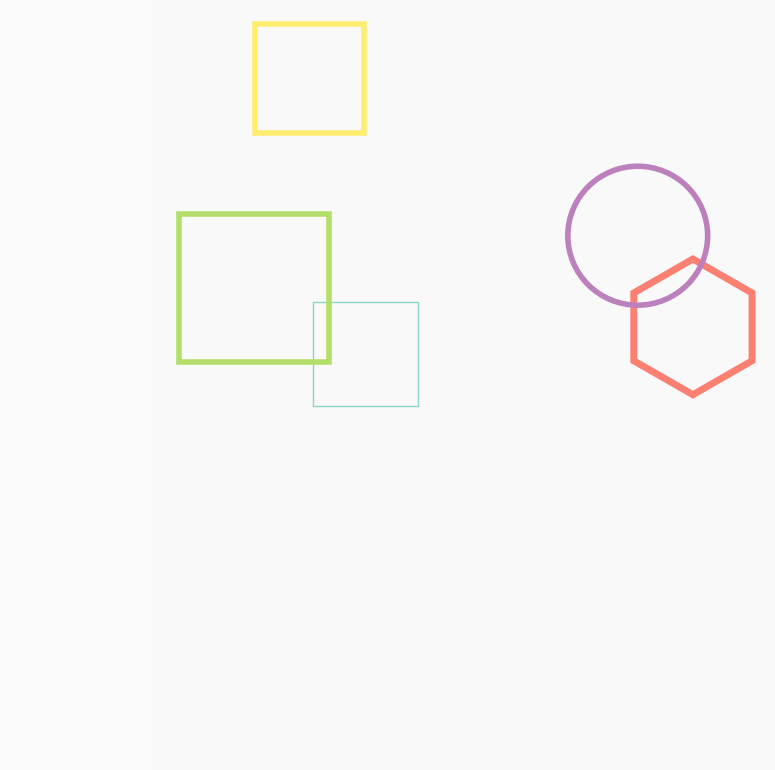[{"shape": "square", "thickness": 0.5, "radius": 0.34, "center": [0.472, 0.54]}, {"shape": "hexagon", "thickness": 2.5, "radius": 0.44, "center": [0.894, 0.575]}, {"shape": "square", "thickness": 2, "radius": 0.48, "center": [0.328, 0.626]}, {"shape": "circle", "thickness": 2, "radius": 0.45, "center": [0.823, 0.694]}, {"shape": "square", "thickness": 2, "radius": 0.35, "center": [0.399, 0.898]}]